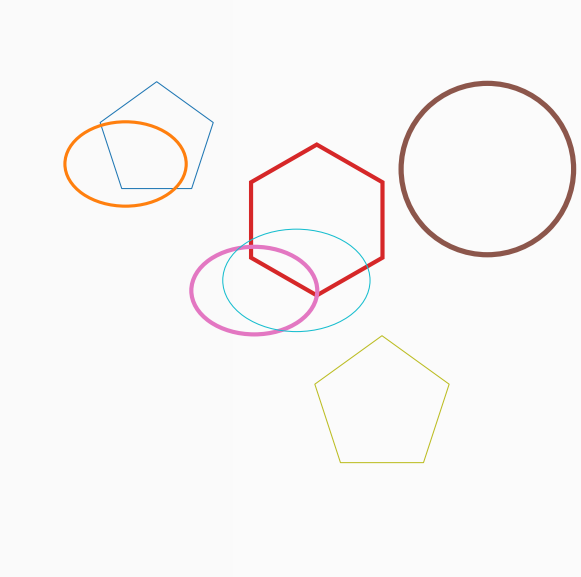[{"shape": "pentagon", "thickness": 0.5, "radius": 0.51, "center": [0.27, 0.755]}, {"shape": "oval", "thickness": 1.5, "radius": 0.52, "center": [0.216, 0.715]}, {"shape": "hexagon", "thickness": 2, "radius": 0.65, "center": [0.545, 0.618]}, {"shape": "circle", "thickness": 2.5, "radius": 0.74, "center": [0.838, 0.706]}, {"shape": "oval", "thickness": 2, "radius": 0.54, "center": [0.437, 0.496]}, {"shape": "pentagon", "thickness": 0.5, "radius": 0.61, "center": [0.657, 0.296]}, {"shape": "oval", "thickness": 0.5, "radius": 0.63, "center": [0.51, 0.514]}]